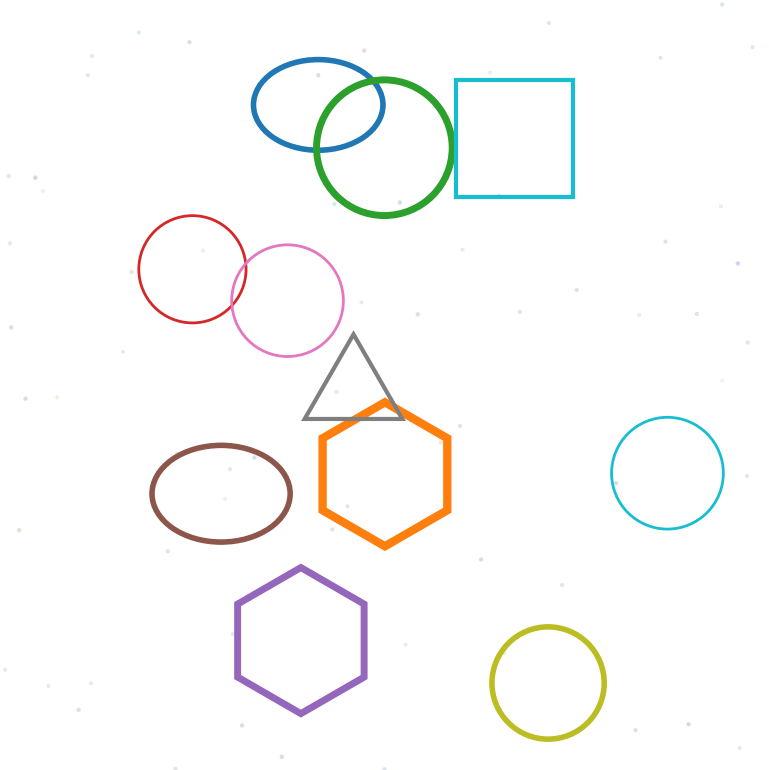[{"shape": "oval", "thickness": 2, "radius": 0.42, "center": [0.413, 0.864]}, {"shape": "hexagon", "thickness": 3, "radius": 0.47, "center": [0.5, 0.384]}, {"shape": "circle", "thickness": 2.5, "radius": 0.44, "center": [0.499, 0.808]}, {"shape": "circle", "thickness": 1, "radius": 0.35, "center": [0.25, 0.65]}, {"shape": "hexagon", "thickness": 2.5, "radius": 0.47, "center": [0.391, 0.168]}, {"shape": "oval", "thickness": 2, "radius": 0.45, "center": [0.287, 0.359]}, {"shape": "circle", "thickness": 1, "radius": 0.36, "center": [0.373, 0.61]}, {"shape": "triangle", "thickness": 1.5, "radius": 0.37, "center": [0.459, 0.493]}, {"shape": "circle", "thickness": 2, "radius": 0.36, "center": [0.712, 0.113]}, {"shape": "circle", "thickness": 1, "radius": 0.36, "center": [0.867, 0.385]}, {"shape": "square", "thickness": 1.5, "radius": 0.38, "center": [0.668, 0.82]}]